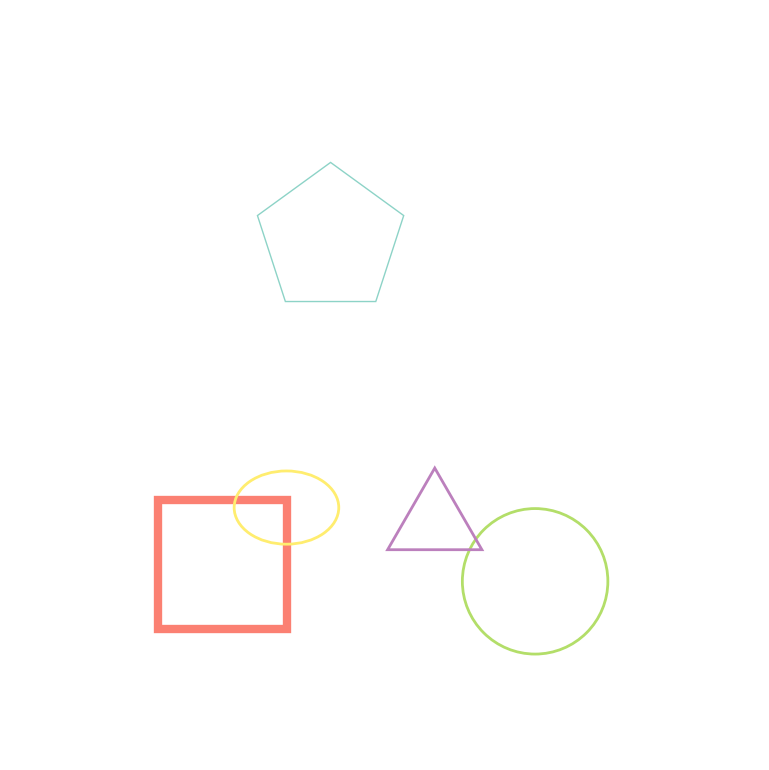[{"shape": "pentagon", "thickness": 0.5, "radius": 0.5, "center": [0.429, 0.689]}, {"shape": "square", "thickness": 3, "radius": 0.42, "center": [0.289, 0.267]}, {"shape": "circle", "thickness": 1, "radius": 0.47, "center": [0.695, 0.245]}, {"shape": "triangle", "thickness": 1, "radius": 0.35, "center": [0.565, 0.321]}, {"shape": "oval", "thickness": 1, "radius": 0.34, "center": [0.372, 0.341]}]